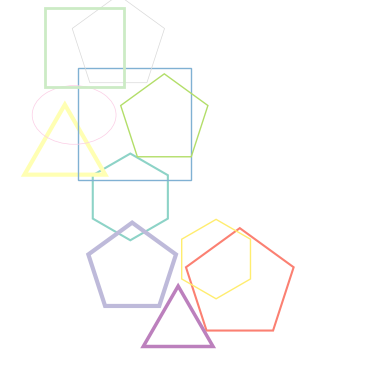[{"shape": "hexagon", "thickness": 1.5, "radius": 0.56, "center": [0.338, 0.489]}, {"shape": "triangle", "thickness": 3, "radius": 0.61, "center": [0.168, 0.607]}, {"shape": "pentagon", "thickness": 3, "radius": 0.6, "center": [0.343, 0.302]}, {"shape": "pentagon", "thickness": 1.5, "radius": 0.74, "center": [0.623, 0.26]}, {"shape": "square", "thickness": 1, "radius": 0.73, "center": [0.35, 0.679]}, {"shape": "pentagon", "thickness": 1, "radius": 0.6, "center": [0.427, 0.689]}, {"shape": "oval", "thickness": 0.5, "radius": 0.54, "center": [0.193, 0.701]}, {"shape": "pentagon", "thickness": 0.5, "radius": 0.63, "center": [0.307, 0.887]}, {"shape": "triangle", "thickness": 2.5, "radius": 0.52, "center": [0.463, 0.152]}, {"shape": "square", "thickness": 2, "radius": 0.52, "center": [0.22, 0.877]}, {"shape": "hexagon", "thickness": 1, "radius": 0.52, "center": [0.561, 0.327]}]